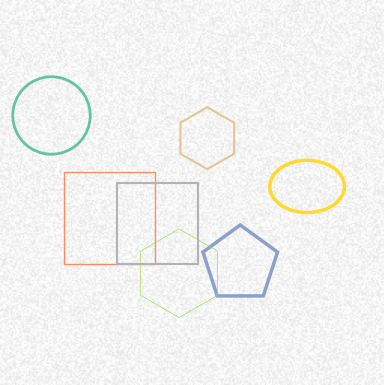[{"shape": "circle", "thickness": 2, "radius": 0.5, "center": [0.134, 0.7]}, {"shape": "square", "thickness": 1, "radius": 0.6, "center": [0.284, 0.433]}, {"shape": "pentagon", "thickness": 2.5, "radius": 0.51, "center": [0.624, 0.314]}, {"shape": "hexagon", "thickness": 0.5, "radius": 0.58, "center": [0.465, 0.29]}, {"shape": "oval", "thickness": 2.5, "radius": 0.49, "center": [0.798, 0.516]}, {"shape": "hexagon", "thickness": 1.5, "radius": 0.4, "center": [0.538, 0.641]}, {"shape": "square", "thickness": 1.5, "radius": 0.53, "center": [0.409, 0.42]}]